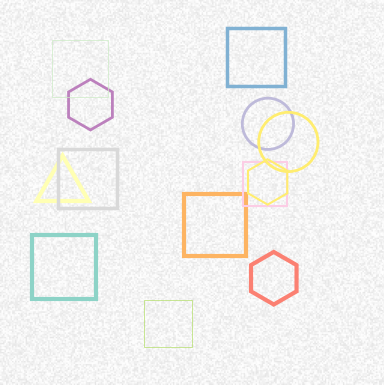[{"shape": "square", "thickness": 3, "radius": 0.42, "center": [0.167, 0.306]}, {"shape": "triangle", "thickness": 3, "radius": 0.39, "center": [0.163, 0.517]}, {"shape": "circle", "thickness": 2, "radius": 0.33, "center": [0.696, 0.678]}, {"shape": "hexagon", "thickness": 3, "radius": 0.34, "center": [0.711, 0.277]}, {"shape": "square", "thickness": 2.5, "radius": 0.38, "center": [0.665, 0.852]}, {"shape": "square", "thickness": 3, "radius": 0.41, "center": [0.559, 0.415]}, {"shape": "square", "thickness": 0.5, "radius": 0.31, "center": [0.436, 0.16]}, {"shape": "square", "thickness": 1.5, "radius": 0.29, "center": [0.688, 0.522]}, {"shape": "square", "thickness": 2.5, "radius": 0.38, "center": [0.228, 0.535]}, {"shape": "hexagon", "thickness": 2, "radius": 0.33, "center": [0.235, 0.728]}, {"shape": "square", "thickness": 0.5, "radius": 0.37, "center": [0.208, 0.822]}, {"shape": "circle", "thickness": 2, "radius": 0.38, "center": [0.749, 0.631]}, {"shape": "hexagon", "thickness": 1.5, "radius": 0.29, "center": [0.695, 0.527]}]